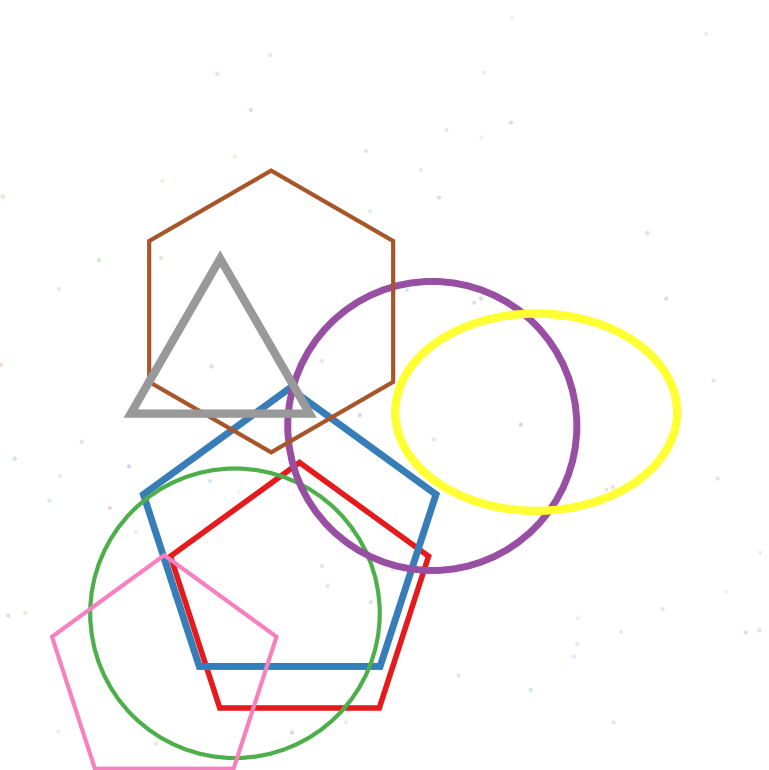[{"shape": "pentagon", "thickness": 2, "radius": 0.88, "center": [0.389, 0.223]}, {"shape": "pentagon", "thickness": 2.5, "radius": 1.0, "center": [0.376, 0.296]}, {"shape": "circle", "thickness": 1.5, "radius": 0.94, "center": [0.305, 0.204]}, {"shape": "circle", "thickness": 2.5, "radius": 0.94, "center": [0.561, 0.447]}, {"shape": "oval", "thickness": 3, "radius": 0.92, "center": [0.696, 0.465]}, {"shape": "hexagon", "thickness": 1.5, "radius": 0.91, "center": [0.352, 0.595]}, {"shape": "pentagon", "thickness": 1.5, "radius": 0.77, "center": [0.213, 0.126]}, {"shape": "triangle", "thickness": 3, "radius": 0.67, "center": [0.286, 0.53]}]